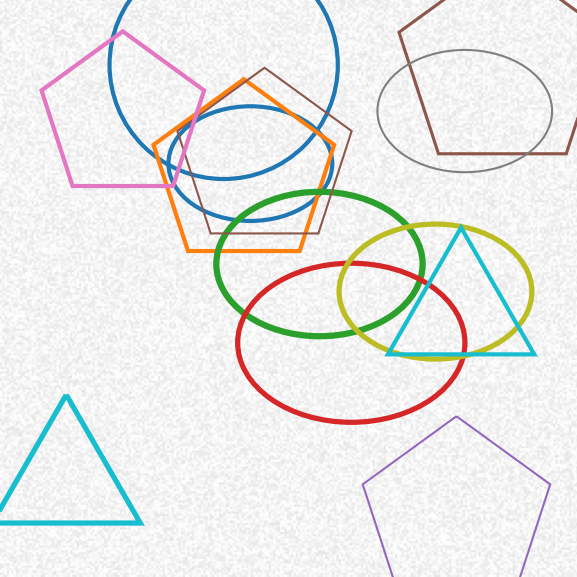[{"shape": "oval", "thickness": 2, "radius": 0.71, "center": [0.434, 0.716]}, {"shape": "circle", "thickness": 2, "radius": 0.99, "center": [0.387, 0.887]}, {"shape": "pentagon", "thickness": 2, "radius": 0.82, "center": [0.422, 0.698]}, {"shape": "oval", "thickness": 3, "radius": 0.89, "center": [0.553, 0.542]}, {"shape": "oval", "thickness": 2.5, "radius": 0.98, "center": [0.608, 0.406]}, {"shape": "pentagon", "thickness": 1, "radius": 0.85, "center": [0.79, 0.108]}, {"shape": "pentagon", "thickness": 1.5, "radius": 0.94, "center": [0.87, 0.885]}, {"shape": "pentagon", "thickness": 1, "radius": 0.79, "center": [0.458, 0.723]}, {"shape": "pentagon", "thickness": 2, "radius": 0.74, "center": [0.213, 0.797]}, {"shape": "oval", "thickness": 1, "radius": 0.76, "center": [0.805, 0.807]}, {"shape": "oval", "thickness": 2.5, "radius": 0.83, "center": [0.754, 0.494]}, {"shape": "triangle", "thickness": 2, "radius": 0.73, "center": [0.798, 0.459]}, {"shape": "triangle", "thickness": 2.5, "radius": 0.74, "center": [0.115, 0.167]}]